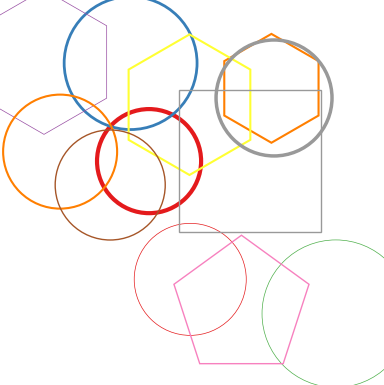[{"shape": "circle", "thickness": 3, "radius": 0.68, "center": [0.387, 0.581]}, {"shape": "circle", "thickness": 0.5, "radius": 0.73, "center": [0.494, 0.274]}, {"shape": "circle", "thickness": 2, "radius": 0.86, "center": [0.339, 0.836]}, {"shape": "circle", "thickness": 0.5, "radius": 0.96, "center": [0.872, 0.185]}, {"shape": "hexagon", "thickness": 0.5, "radius": 0.94, "center": [0.114, 0.839]}, {"shape": "circle", "thickness": 1.5, "radius": 0.74, "center": [0.156, 0.606]}, {"shape": "hexagon", "thickness": 1.5, "radius": 0.71, "center": [0.705, 0.771]}, {"shape": "hexagon", "thickness": 1.5, "radius": 0.91, "center": [0.492, 0.728]}, {"shape": "circle", "thickness": 1, "radius": 0.71, "center": [0.286, 0.52]}, {"shape": "pentagon", "thickness": 1, "radius": 0.92, "center": [0.627, 0.205]}, {"shape": "circle", "thickness": 2.5, "radius": 0.75, "center": [0.712, 0.746]}, {"shape": "square", "thickness": 1, "radius": 0.93, "center": [0.65, 0.582]}]